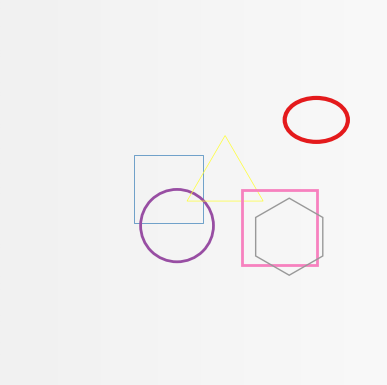[{"shape": "oval", "thickness": 3, "radius": 0.41, "center": [0.816, 0.689]}, {"shape": "square", "thickness": 0.5, "radius": 0.44, "center": [0.435, 0.509]}, {"shape": "circle", "thickness": 2, "radius": 0.47, "center": [0.457, 0.414]}, {"shape": "triangle", "thickness": 0.5, "radius": 0.57, "center": [0.581, 0.534]}, {"shape": "square", "thickness": 2, "radius": 0.49, "center": [0.721, 0.409]}, {"shape": "hexagon", "thickness": 1, "radius": 0.5, "center": [0.746, 0.385]}]